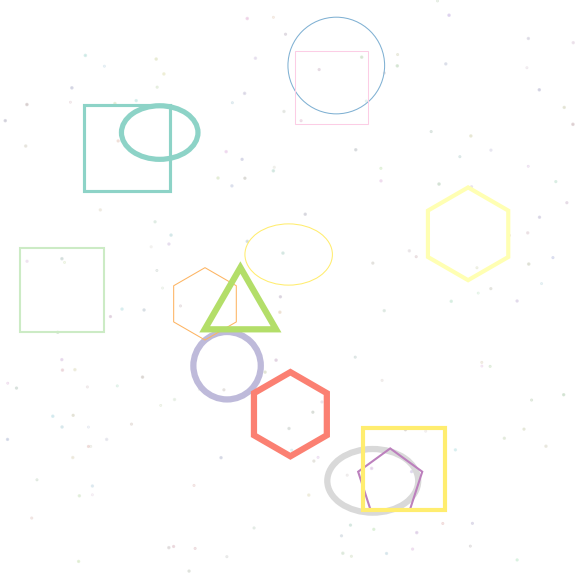[{"shape": "square", "thickness": 1.5, "radius": 0.37, "center": [0.22, 0.742]}, {"shape": "oval", "thickness": 2.5, "radius": 0.33, "center": [0.277, 0.77]}, {"shape": "hexagon", "thickness": 2, "radius": 0.4, "center": [0.811, 0.594]}, {"shape": "circle", "thickness": 3, "radius": 0.29, "center": [0.393, 0.366]}, {"shape": "hexagon", "thickness": 3, "radius": 0.36, "center": [0.503, 0.282]}, {"shape": "circle", "thickness": 0.5, "radius": 0.42, "center": [0.582, 0.886]}, {"shape": "hexagon", "thickness": 0.5, "radius": 0.31, "center": [0.355, 0.473]}, {"shape": "triangle", "thickness": 3, "radius": 0.36, "center": [0.416, 0.465]}, {"shape": "square", "thickness": 0.5, "radius": 0.31, "center": [0.574, 0.848]}, {"shape": "oval", "thickness": 3, "radius": 0.39, "center": [0.645, 0.167]}, {"shape": "pentagon", "thickness": 1, "radius": 0.29, "center": [0.676, 0.164]}, {"shape": "square", "thickness": 1, "radius": 0.36, "center": [0.107, 0.497]}, {"shape": "square", "thickness": 2, "radius": 0.36, "center": [0.7, 0.186]}, {"shape": "oval", "thickness": 0.5, "radius": 0.38, "center": [0.5, 0.558]}]